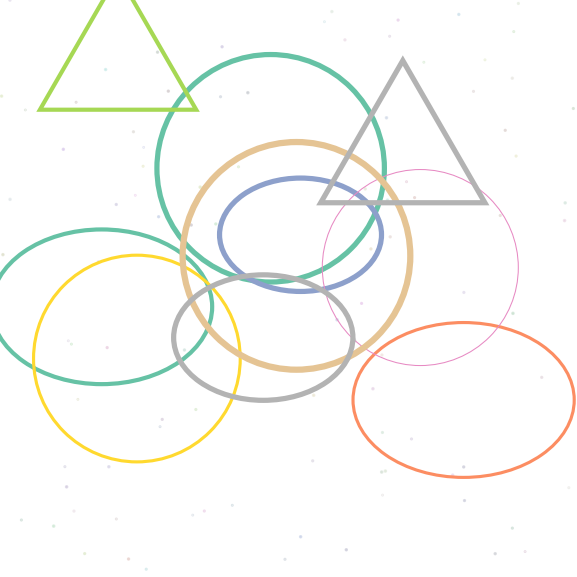[{"shape": "circle", "thickness": 2.5, "radius": 0.98, "center": [0.469, 0.708]}, {"shape": "oval", "thickness": 2, "radius": 0.96, "center": [0.176, 0.468]}, {"shape": "oval", "thickness": 1.5, "radius": 0.96, "center": [0.803, 0.307]}, {"shape": "oval", "thickness": 2.5, "radius": 0.7, "center": [0.52, 0.593]}, {"shape": "circle", "thickness": 0.5, "radius": 0.85, "center": [0.728, 0.536]}, {"shape": "triangle", "thickness": 2, "radius": 0.78, "center": [0.204, 0.887]}, {"shape": "circle", "thickness": 1.5, "radius": 0.89, "center": [0.237, 0.378]}, {"shape": "circle", "thickness": 3, "radius": 0.99, "center": [0.513, 0.556]}, {"shape": "oval", "thickness": 2.5, "radius": 0.78, "center": [0.456, 0.415]}, {"shape": "triangle", "thickness": 2.5, "radius": 0.82, "center": [0.697, 0.73]}]